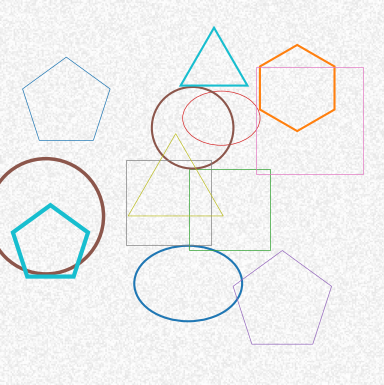[{"shape": "pentagon", "thickness": 0.5, "radius": 0.6, "center": [0.172, 0.732]}, {"shape": "oval", "thickness": 1.5, "radius": 0.7, "center": [0.489, 0.264]}, {"shape": "hexagon", "thickness": 1.5, "radius": 0.56, "center": [0.772, 0.771]}, {"shape": "square", "thickness": 0.5, "radius": 0.53, "center": [0.596, 0.456]}, {"shape": "oval", "thickness": 0.5, "radius": 0.5, "center": [0.575, 0.693]}, {"shape": "pentagon", "thickness": 0.5, "radius": 0.67, "center": [0.733, 0.215]}, {"shape": "circle", "thickness": 2.5, "radius": 0.75, "center": [0.119, 0.438]}, {"shape": "circle", "thickness": 1.5, "radius": 0.53, "center": [0.5, 0.668]}, {"shape": "square", "thickness": 0.5, "radius": 0.69, "center": [0.804, 0.686]}, {"shape": "square", "thickness": 0.5, "radius": 0.55, "center": [0.438, 0.475]}, {"shape": "triangle", "thickness": 0.5, "radius": 0.71, "center": [0.456, 0.51]}, {"shape": "pentagon", "thickness": 3, "radius": 0.51, "center": [0.131, 0.365]}, {"shape": "triangle", "thickness": 1.5, "radius": 0.5, "center": [0.556, 0.828]}]